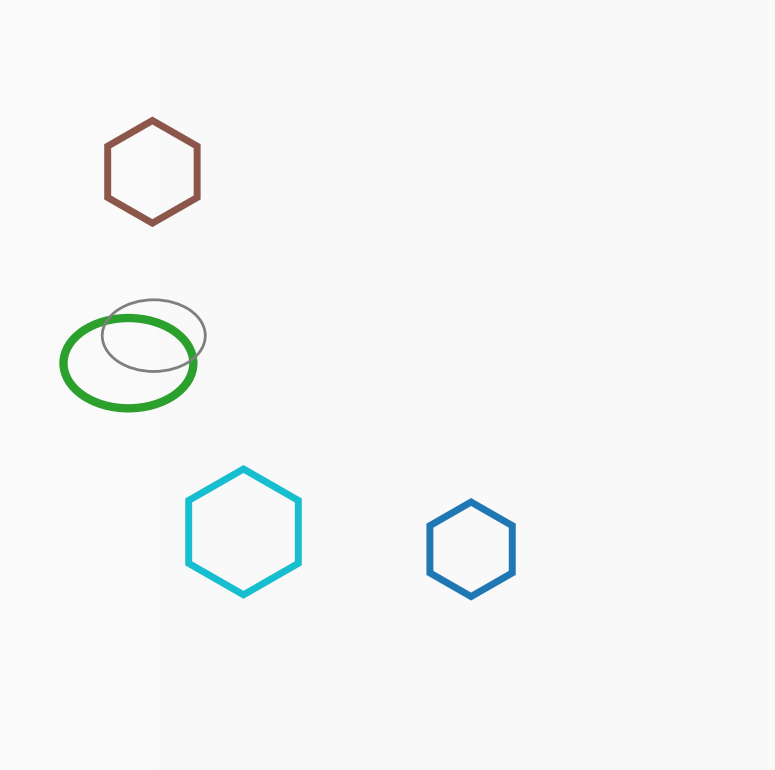[{"shape": "hexagon", "thickness": 2.5, "radius": 0.31, "center": [0.608, 0.287]}, {"shape": "oval", "thickness": 3, "radius": 0.42, "center": [0.166, 0.528]}, {"shape": "hexagon", "thickness": 2.5, "radius": 0.33, "center": [0.197, 0.777]}, {"shape": "oval", "thickness": 1, "radius": 0.33, "center": [0.198, 0.564]}, {"shape": "hexagon", "thickness": 2.5, "radius": 0.41, "center": [0.314, 0.309]}]